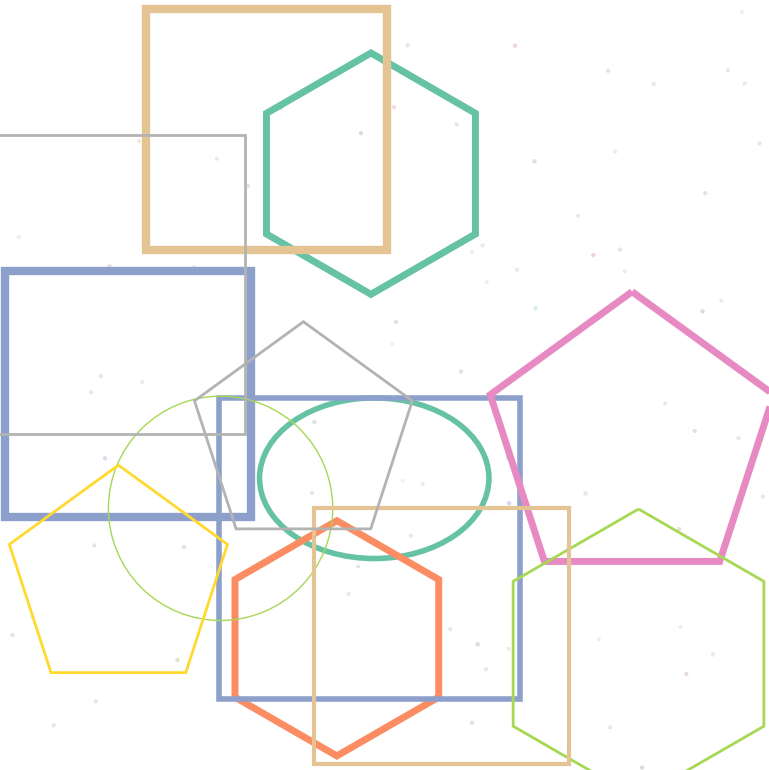[{"shape": "oval", "thickness": 2, "radius": 0.74, "center": [0.486, 0.379]}, {"shape": "hexagon", "thickness": 2.5, "radius": 0.78, "center": [0.482, 0.774]}, {"shape": "hexagon", "thickness": 2.5, "radius": 0.76, "center": [0.437, 0.171]}, {"shape": "square", "thickness": 3, "radius": 0.8, "center": [0.167, 0.489]}, {"shape": "square", "thickness": 2, "radius": 0.98, "center": [0.48, 0.288]}, {"shape": "pentagon", "thickness": 2.5, "radius": 0.97, "center": [0.821, 0.428]}, {"shape": "circle", "thickness": 0.5, "radius": 0.73, "center": [0.286, 0.34]}, {"shape": "hexagon", "thickness": 1, "radius": 0.94, "center": [0.829, 0.151]}, {"shape": "pentagon", "thickness": 1, "radius": 0.74, "center": [0.154, 0.247]}, {"shape": "square", "thickness": 3, "radius": 0.78, "center": [0.346, 0.832]}, {"shape": "square", "thickness": 1.5, "radius": 0.83, "center": [0.573, 0.174]}, {"shape": "square", "thickness": 1, "radius": 0.97, "center": [0.124, 0.631]}, {"shape": "pentagon", "thickness": 1, "radius": 0.74, "center": [0.394, 0.433]}]